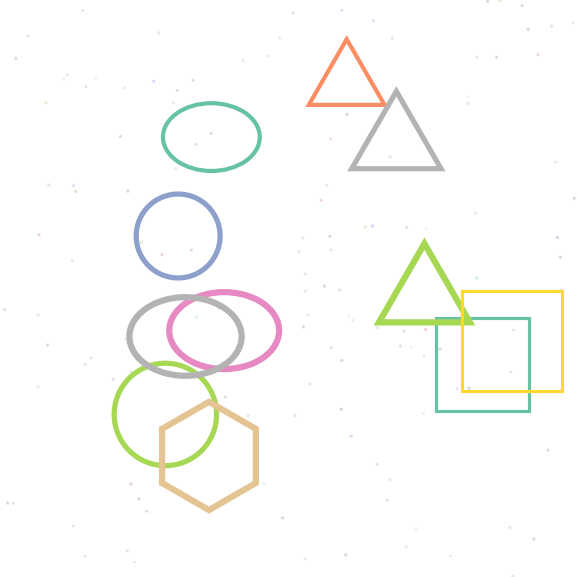[{"shape": "square", "thickness": 1.5, "radius": 0.4, "center": [0.835, 0.368]}, {"shape": "oval", "thickness": 2, "radius": 0.42, "center": [0.366, 0.762]}, {"shape": "triangle", "thickness": 2, "radius": 0.38, "center": [0.6, 0.855]}, {"shape": "circle", "thickness": 2.5, "radius": 0.36, "center": [0.308, 0.591]}, {"shape": "oval", "thickness": 3, "radius": 0.48, "center": [0.388, 0.427]}, {"shape": "circle", "thickness": 2.5, "radius": 0.44, "center": [0.286, 0.281]}, {"shape": "triangle", "thickness": 3, "radius": 0.45, "center": [0.735, 0.486]}, {"shape": "square", "thickness": 1.5, "radius": 0.43, "center": [0.887, 0.409]}, {"shape": "hexagon", "thickness": 3, "radius": 0.47, "center": [0.362, 0.21]}, {"shape": "oval", "thickness": 3, "radius": 0.49, "center": [0.321, 0.416]}, {"shape": "triangle", "thickness": 2.5, "radius": 0.45, "center": [0.686, 0.752]}]